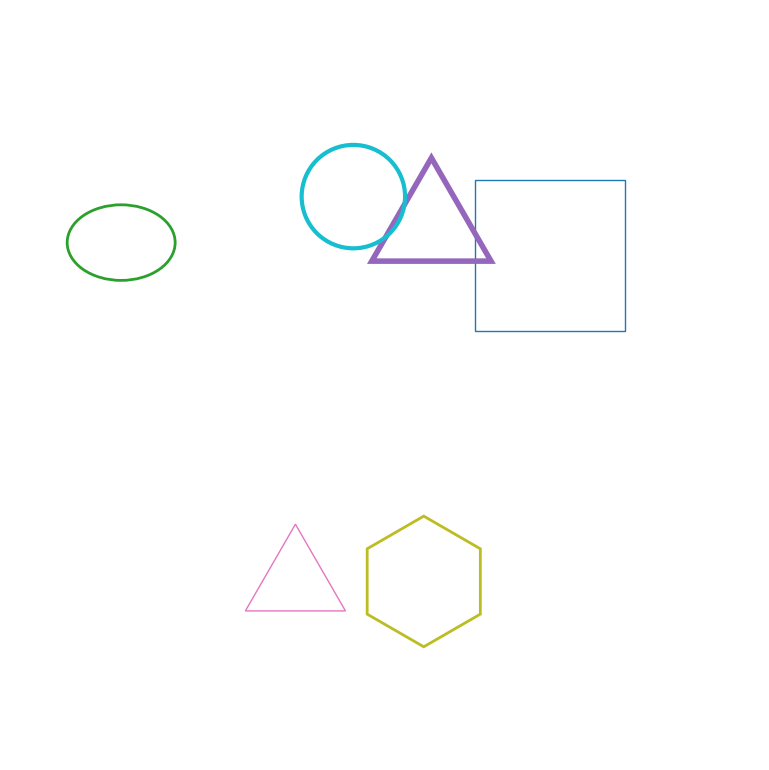[{"shape": "square", "thickness": 0.5, "radius": 0.49, "center": [0.714, 0.668]}, {"shape": "oval", "thickness": 1, "radius": 0.35, "center": [0.157, 0.685]}, {"shape": "triangle", "thickness": 2, "radius": 0.45, "center": [0.56, 0.706]}, {"shape": "triangle", "thickness": 0.5, "radius": 0.38, "center": [0.384, 0.244]}, {"shape": "hexagon", "thickness": 1, "radius": 0.42, "center": [0.55, 0.245]}, {"shape": "circle", "thickness": 1.5, "radius": 0.34, "center": [0.459, 0.745]}]